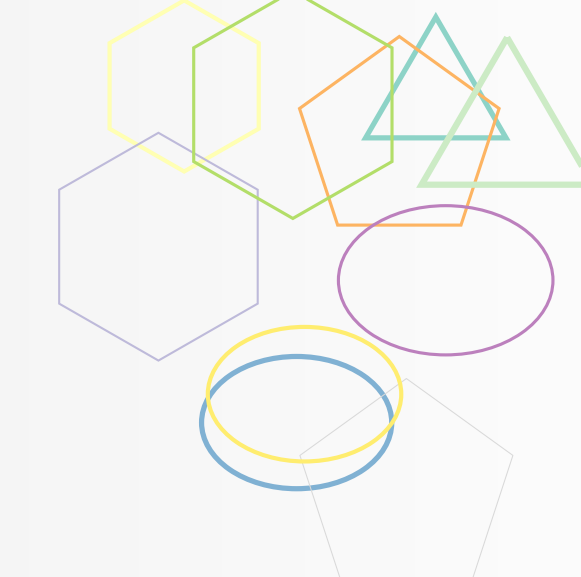[{"shape": "triangle", "thickness": 2.5, "radius": 0.7, "center": [0.75, 0.83]}, {"shape": "hexagon", "thickness": 2, "radius": 0.74, "center": [0.317, 0.85]}, {"shape": "hexagon", "thickness": 1, "radius": 0.99, "center": [0.273, 0.572]}, {"shape": "oval", "thickness": 2.5, "radius": 0.82, "center": [0.51, 0.267]}, {"shape": "pentagon", "thickness": 1.5, "radius": 0.9, "center": [0.687, 0.755]}, {"shape": "hexagon", "thickness": 1.5, "radius": 0.98, "center": [0.504, 0.818]}, {"shape": "pentagon", "thickness": 0.5, "radius": 0.96, "center": [0.699, 0.151]}, {"shape": "oval", "thickness": 1.5, "radius": 0.92, "center": [0.767, 0.514]}, {"shape": "triangle", "thickness": 3, "radius": 0.85, "center": [0.873, 0.764]}, {"shape": "oval", "thickness": 2, "radius": 0.83, "center": [0.524, 0.317]}]